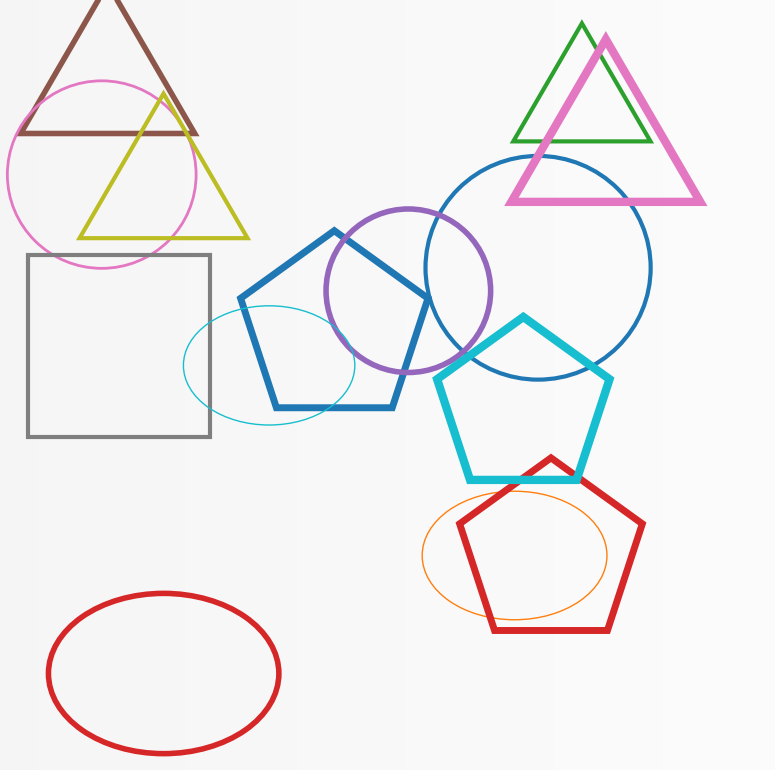[{"shape": "circle", "thickness": 1.5, "radius": 0.73, "center": [0.694, 0.652]}, {"shape": "pentagon", "thickness": 2.5, "radius": 0.64, "center": [0.431, 0.573]}, {"shape": "oval", "thickness": 0.5, "radius": 0.6, "center": [0.664, 0.279]}, {"shape": "triangle", "thickness": 1.5, "radius": 0.51, "center": [0.751, 0.867]}, {"shape": "pentagon", "thickness": 2.5, "radius": 0.62, "center": [0.711, 0.281]}, {"shape": "oval", "thickness": 2, "radius": 0.74, "center": [0.211, 0.125]}, {"shape": "circle", "thickness": 2, "radius": 0.53, "center": [0.527, 0.622]}, {"shape": "triangle", "thickness": 2, "radius": 0.65, "center": [0.139, 0.891]}, {"shape": "circle", "thickness": 1, "radius": 0.61, "center": [0.131, 0.773]}, {"shape": "triangle", "thickness": 3, "radius": 0.7, "center": [0.782, 0.808]}, {"shape": "square", "thickness": 1.5, "radius": 0.59, "center": [0.154, 0.551]}, {"shape": "triangle", "thickness": 1.5, "radius": 0.63, "center": [0.211, 0.753]}, {"shape": "pentagon", "thickness": 3, "radius": 0.58, "center": [0.675, 0.471]}, {"shape": "oval", "thickness": 0.5, "radius": 0.55, "center": [0.347, 0.525]}]